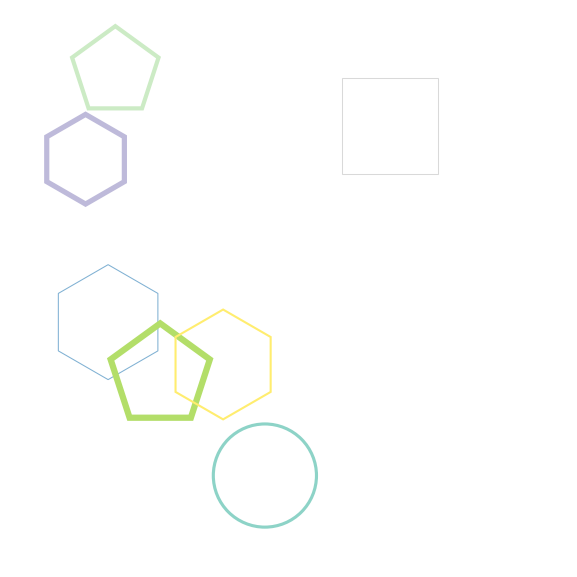[{"shape": "circle", "thickness": 1.5, "radius": 0.45, "center": [0.459, 0.176]}, {"shape": "hexagon", "thickness": 2.5, "radius": 0.39, "center": [0.148, 0.723]}, {"shape": "hexagon", "thickness": 0.5, "radius": 0.5, "center": [0.187, 0.441]}, {"shape": "pentagon", "thickness": 3, "radius": 0.45, "center": [0.277, 0.349]}, {"shape": "square", "thickness": 0.5, "radius": 0.41, "center": [0.675, 0.781]}, {"shape": "pentagon", "thickness": 2, "radius": 0.39, "center": [0.2, 0.875]}, {"shape": "hexagon", "thickness": 1, "radius": 0.48, "center": [0.386, 0.368]}]